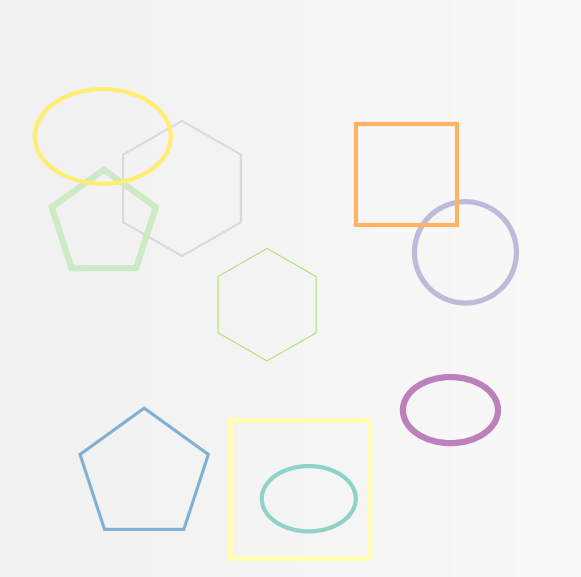[{"shape": "oval", "thickness": 2, "radius": 0.4, "center": [0.531, 0.136]}, {"shape": "square", "thickness": 2.5, "radius": 0.6, "center": [0.514, 0.153]}, {"shape": "circle", "thickness": 2.5, "radius": 0.44, "center": [0.801, 0.562]}, {"shape": "pentagon", "thickness": 1.5, "radius": 0.58, "center": [0.248, 0.176]}, {"shape": "square", "thickness": 2, "radius": 0.44, "center": [0.699, 0.697]}, {"shape": "hexagon", "thickness": 0.5, "radius": 0.49, "center": [0.46, 0.472]}, {"shape": "hexagon", "thickness": 1, "radius": 0.59, "center": [0.313, 0.673]}, {"shape": "oval", "thickness": 3, "radius": 0.41, "center": [0.775, 0.289]}, {"shape": "pentagon", "thickness": 3, "radius": 0.47, "center": [0.179, 0.611]}, {"shape": "oval", "thickness": 2, "radius": 0.59, "center": [0.177, 0.763]}]